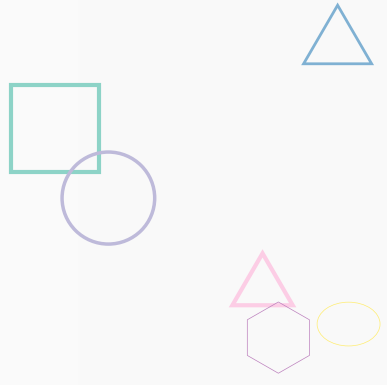[{"shape": "square", "thickness": 3, "radius": 0.56, "center": [0.142, 0.666]}, {"shape": "circle", "thickness": 2.5, "radius": 0.6, "center": [0.28, 0.486]}, {"shape": "triangle", "thickness": 2, "radius": 0.51, "center": [0.871, 0.885]}, {"shape": "triangle", "thickness": 3, "radius": 0.45, "center": [0.678, 0.252]}, {"shape": "hexagon", "thickness": 0.5, "radius": 0.46, "center": [0.718, 0.123]}, {"shape": "oval", "thickness": 0.5, "radius": 0.41, "center": [0.9, 0.158]}]